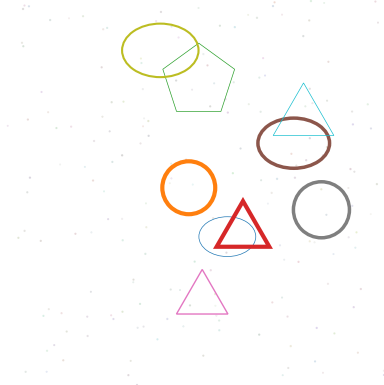[{"shape": "oval", "thickness": 0.5, "radius": 0.37, "center": [0.59, 0.385]}, {"shape": "circle", "thickness": 3, "radius": 0.34, "center": [0.49, 0.512]}, {"shape": "pentagon", "thickness": 0.5, "radius": 0.49, "center": [0.516, 0.79]}, {"shape": "triangle", "thickness": 3, "radius": 0.4, "center": [0.631, 0.399]}, {"shape": "oval", "thickness": 2.5, "radius": 0.47, "center": [0.763, 0.628]}, {"shape": "triangle", "thickness": 1, "radius": 0.39, "center": [0.525, 0.223]}, {"shape": "circle", "thickness": 2.5, "radius": 0.36, "center": [0.835, 0.455]}, {"shape": "oval", "thickness": 1.5, "radius": 0.5, "center": [0.416, 0.869]}, {"shape": "triangle", "thickness": 0.5, "radius": 0.46, "center": [0.788, 0.694]}]